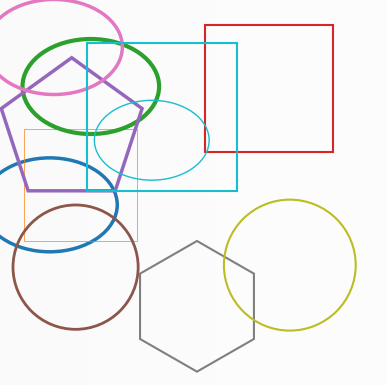[{"shape": "oval", "thickness": 2.5, "radius": 0.87, "center": [0.128, 0.468]}, {"shape": "square", "thickness": 0.5, "radius": 0.73, "center": [0.208, 0.519]}, {"shape": "oval", "thickness": 3, "radius": 0.88, "center": [0.234, 0.775]}, {"shape": "square", "thickness": 1.5, "radius": 0.82, "center": [0.694, 0.77]}, {"shape": "pentagon", "thickness": 2.5, "radius": 0.96, "center": [0.185, 0.659]}, {"shape": "circle", "thickness": 2, "radius": 0.81, "center": [0.195, 0.306]}, {"shape": "oval", "thickness": 2.5, "radius": 0.88, "center": [0.139, 0.878]}, {"shape": "hexagon", "thickness": 1.5, "radius": 0.85, "center": [0.508, 0.204]}, {"shape": "circle", "thickness": 1.5, "radius": 0.85, "center": [0.748, 0.311]}, {"shape": "oval", "thickness": 1, "radius": 0.74, "center": [0.392, 0.636]}, {"shape": "square", "thickness": 1.5, "radius": 0.97, "center": [0.417, 0.696]}]